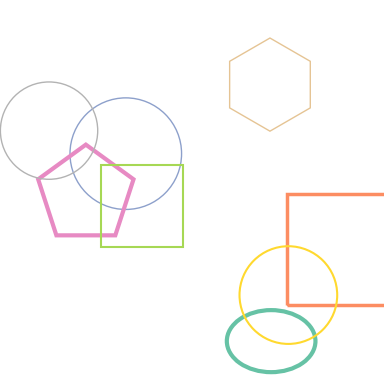[{"shape": "oval", "thickness": 3, "radius": 0.58, "center": [0.704, 0.114]}, {"shape": "square", "thickness": 2.5, "radius": 0.72, "center": [0.89, 0.352]}, {"shape": "circle", "thickness": 1, "radius": 0.72, "center": [0.327, 0.601]}, {"shape": "pentagon", "thickness": 3, "radius": 0.65, "center": [0.223, 0.494]}, {"shape": "square", "thickness": 1.5, "radius": 0.53, "center": [0.369, 0.466]}, {"shape": "circle", "thickness": 1.5, "radius": 0.63, "center": [0.749, 0.234]}, {"shape": "hexagon", "thickness": 1, "radius": 0.6, "center": [0.701, 0.78]}, {"shape": "circle", "thickness": 1, "radius": 0.63, "center": [0.127, 0.661]}]